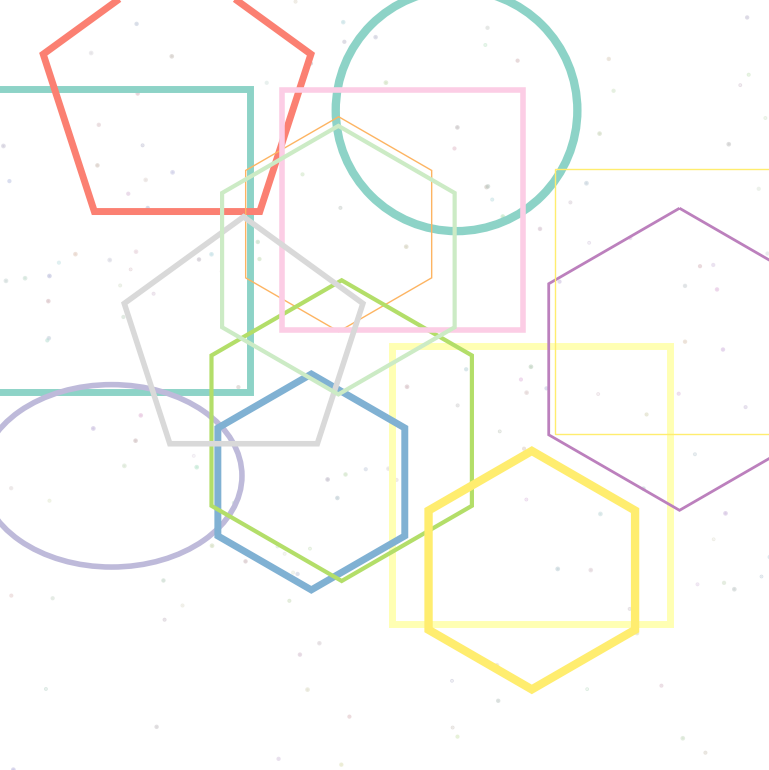[{"shape": "circle", "thickness": 3, "radius": 0.78, "center": [0.593, 0.857]}, {"shape": "square", "thickness": 2.5, "radius": 0.98, "center": [0.128, 0.688]}, {"shape": "square", "thickness": 2.5, "radius": 0.9, "center": [0.69, 0.37]}, {"shape": "oval", "thickness": 2, "radius": 0.85, "center": [0.145, 0.382]}, {"shape": "pentagon", "thickness": 2.5, "radius": 0.91, "center": [0.23, 0.873]}, {"shape": "hexagon", "thickness": 2.5, "radius": 0.7, "center": [0.404, 0.374]}, {"shape": "hexagon", "thickness": 0.5, "radius": 0.7, "center": [0.44, 0.709]}, {"shape": "hexagon", "thickness": 1.5, "radius": 0.98, "center": [0.444, 0.441]}, {"shape": "square", "thickness": 2, "radius": 0.78, "center": [0.523, 0.727]}, {"shape": "pentagon", "thickness": 2, "radius": 0.81, "center": [0.316, 0.556]}, {"shape": "hexagon", "thickness": 1, "radius": 0.98, "center": [0.882, 0.533]}, {"shape": "hexagon", "thickness": 1.5, "radius": 0.87, "center": [0.439, 0.662]}, {"shape": "hexagon", "thickness": 3, "radius": 0.77, "center": [0.691, 0.26]}, {"shape": "square", "thickness": 0.5, "radius": 0.86, "center": [0.893, 0.608]}]